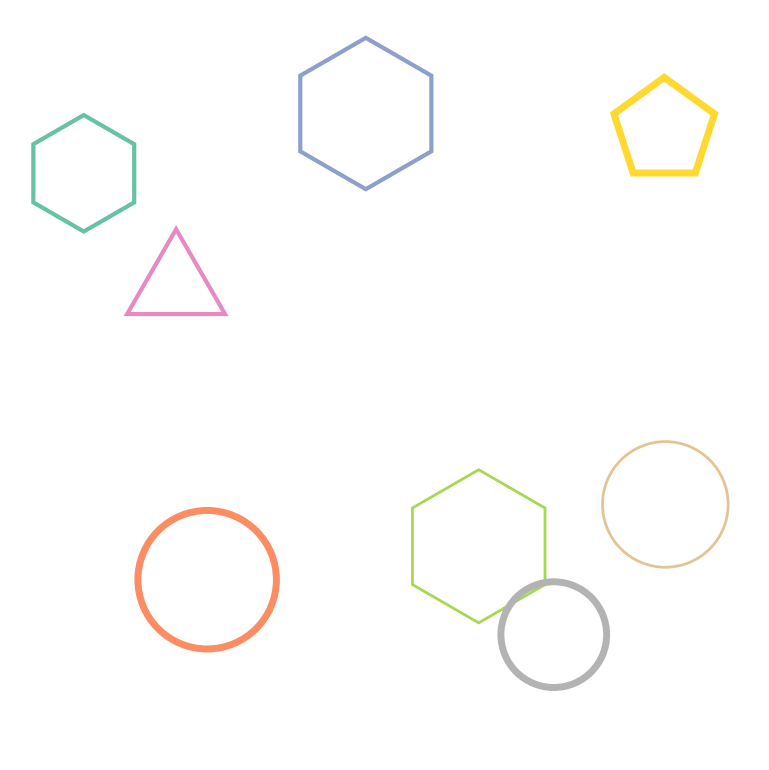[{"shape": "hexagon", "thickness": 1.5, "radius": 0.38, "center": [0.109, 0.775]}, {"shape": "circle", "thickness": 2.5, "radius": 0.45, "center": [0.269, 0.247]}, {"shape": "hexagon", "thickness": 1.5, "radius": 0.49, "center": [0.475, 0.853]}, {"shape": "triangle", "thickness": 1.5, "radius": 0.37, "center": [0.229, 0.629]}, {"shape": "hexagon", "thickness": 1, "radius": 0.5, "center": [0.622, 0.291]}, {"shape": "pentagon", "thickness": 2.5, "radius": 0.34, "center": [0.863, 0.831]}, {"shape": "circle", "thickness": 1, "radius": 0.41, "center": [0.864, 0.345]}, {"shape": "circle", "thickness": 2.5, "radius": 0.34, "center": [0.719, 0.176]}]